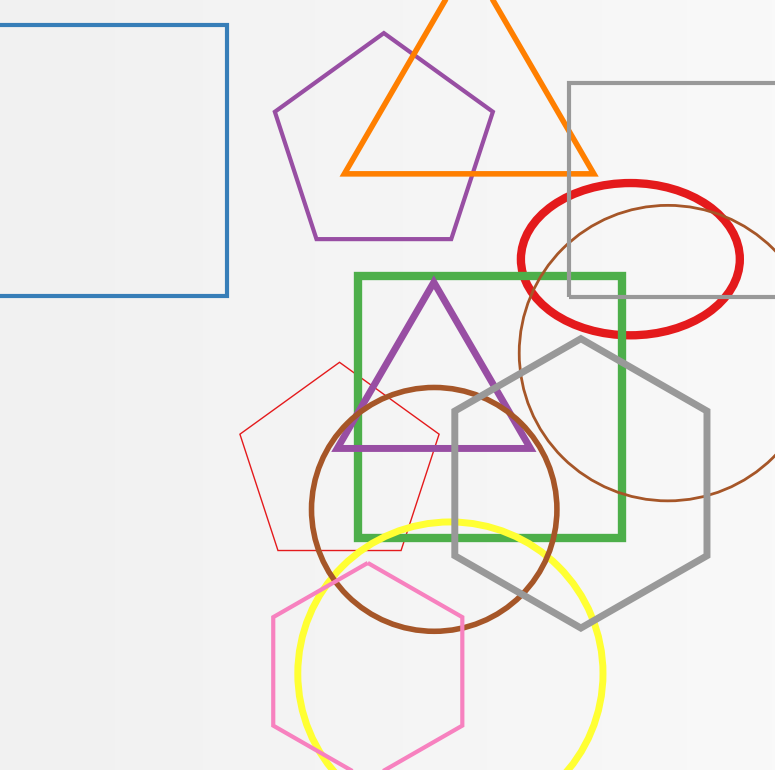[{"shape": "oval", "thickness": 3, "radius": 0.71, "center": [0.813, 0.663]}, {"shape": "pentagon", "thickness": 0.5, "radius": 0.68, "center": [0.438, 0.394]}, {"shape": "square", "thickness": 1.5, "radius": 0.88, "center": [0.117, 0.792]}, {"shape": "square", "thickness": 3, "radius": 0.85, "center": [0.632, 0.472]}, {"shape": "pentagon", "thickness": 1.5, "radius": 0.74, "center": [0.495, 0.809]}, {"shape": "triangle", "thickness": 2.5, "radius": 0.72, "center": [0.56, 0.49]}, {"shape": "triangle", "thickness": 2, "radius": 0.93, "center": [0.605, 0.867]}, {"shape": "circle", "thickness": 2.5, "radius": 0.98, "center": [0.581, 0.125]}, {"shape": "circle", "thickness": 1, "radius": 0.96, "center": [0.862, 0.541]}, {"shape": "circle", "thickness": 2, "radius": 0.79, "center": [0.56, 0.338]}, {"shape": "hexagon", "thickness": 1.5, "radius": 0.7, "center": [0.475, 0.128]}, {"shape": "hexagon", "thickness": 2.5, "radius": 0.94, "center": [0.75, 0.372]}, {"shape": "square", "thickness": 1.5, "radius": 0.7, "center": [0.873, 0.754]}]